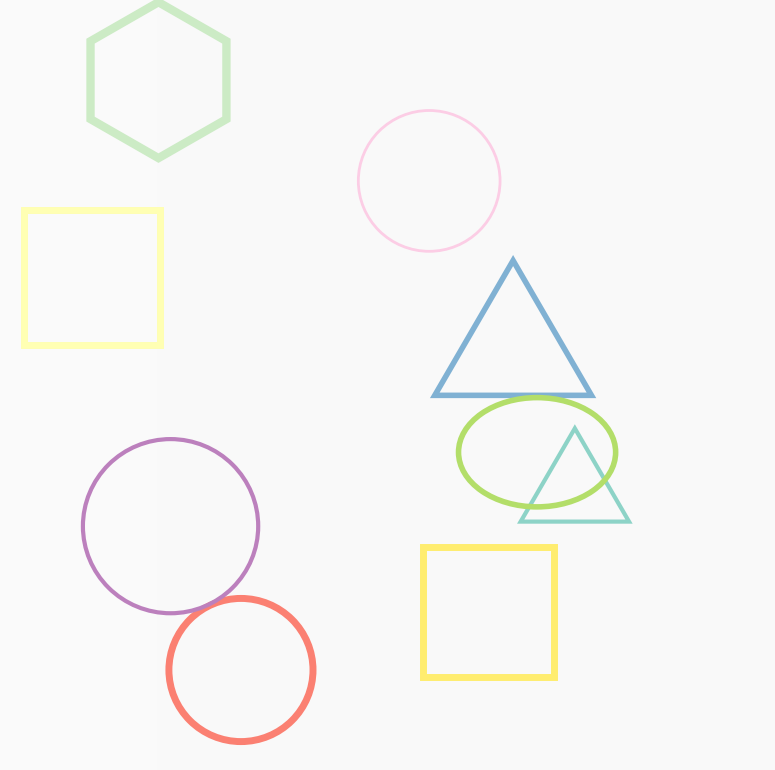[{"shape": "triangle", "thickness": 1.5, "radius": 0.4, "center": [0.742, 0.363]}, {"shape": "square", "thickness": 2.5, "radius": 0.44, "center": [0.119, 0.64]}, {"shape": "circle", "thickness": 2.5, "radius": 0.46, "center": [0.311, 0.13]}, {"shape": "triangle", "thickness": 2, "radius": 0.58, "center": [0.662, 0.545]}, {"shape": "oval", "thickness": 2, "radius": 0.51, "center": [0.693, 0.413]}, {"shape": "circle", "thickness": 1, "radius": 0.46, "center": [0.554, 0.765]}, {"shape": "circle", "thickness": 1.5, "radius": 0.57, "center": [0.22, 0.317]}, {"shape": "hexagon", "thickness": 3, "radius": 0.51, "center": [0.204, 0.896]}, {"shape": "square", "thickness": 2.5, "radius": 0.42, "center": [0.631, 0.205]}]